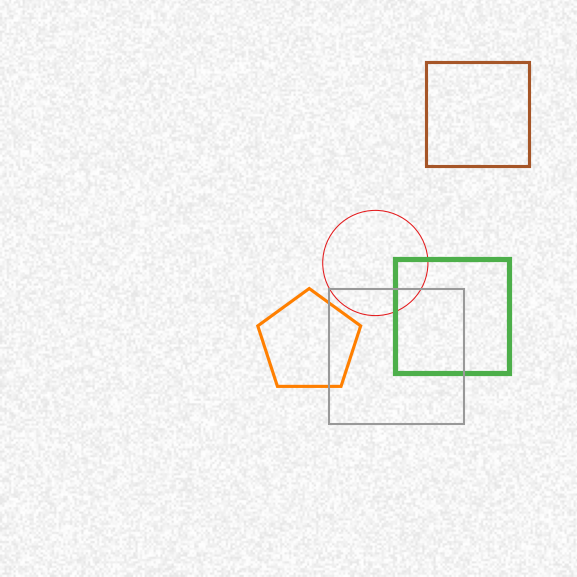[{"shape": "circle", "thickness": 0.5, "radius": 0.46, "center": [0.65, 0.544]}, {"shape": "square", "thickness": 2.5, "radius": 0.49, "center": [0.783, 0.452]}, {"shape": "pentagon", "thickness": 1.5, "radius": 0.47, "center": [0.535, 0.406]}, {"shape": "square", "thickness": 1.5, "radius": 0.45, "center": [0.827, 0.802]}, {"shape": "square", "thickness": 1, "radius": 0.59, "center": [0.686, 0.382]}]